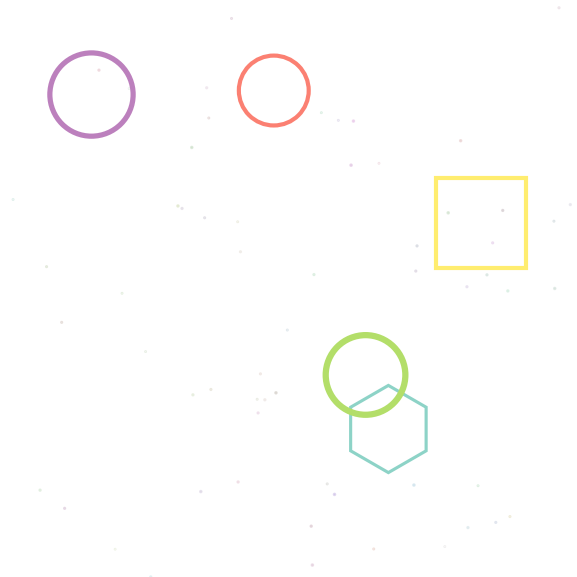[{"shape": "hexagon", "thickness": 1.5, "radius": 0.38, "center": [0.673, 0.256]}, {"shape": "circle", "thickness": 2, "radius": 0.3, "center": [0.474, 0.842]}, {"shape": "circle", "thickness": 3, "radius": 0.34, "center": [0.633, 0.35]}, {"shape": "circle", "thickness": 2.5, "radius": 0.36, "center": [0.158, 0.835]}, {"shape": "square", "thickness": 2, "radius": 0.39, "center": [0.833, 0.613]}]